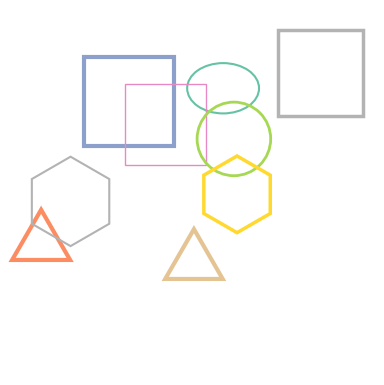[{"shape": "oval", "thickness": 1.5, "radius": 0.47, "center": [0.579, 0.771]}, {"shape": "triangle", "thickness": 3, "radius": 0.43, "center": [0.107, 0.368]}, {"shape": "square", "thickness": 3, "radius": 0.58, "center": [0.335, 0.737]}, {"shape": "square", "thickness": 1, "radius": 0.53, "center": [0.43, 0.677]}, {"shape": "circle", "thickness": 2, "radius": 0.48, "center": [0.608, 0.639]}, {"shape": "hexagon", "thickness": 2.5, "radius": 0.5, "center": [0.616, 0.495]}, {"shape": "triangle", "thickness": 3, "radius": 0.43, "center": [0.504, 0.319]}, {"shape": "hexagon", "thickness": 1.5, "radius": 0.58, "center": [0.183, 0.477]}, {"shape": "square", "thickness": 2.5, "radius": 0.55, "center": [0.833, 0.811]}]